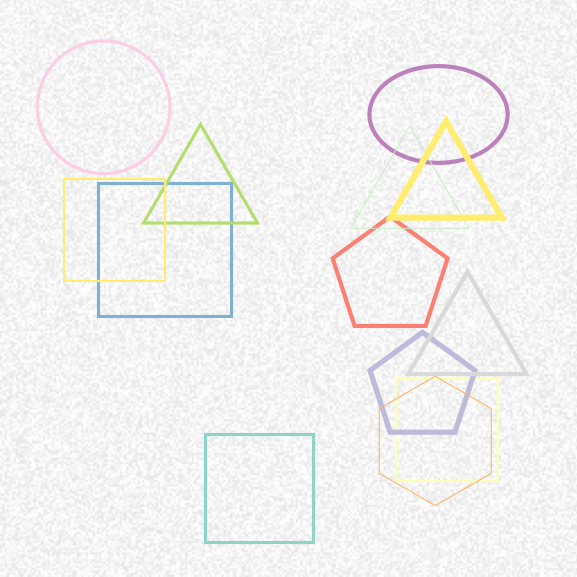[{"shape": "square", "thickness": 1.5, "radius": 0.47, "center": [0.448, 0.154]}, {"shape": "square", "thickness": 1, "radius": 0.44, "center": [0.774, 0.255]}, {"shape": "pentagon", "thickness": 2.5, "radius": 0.48, "center": [0.732, 0.328]}, {"shape": "pentagon", "thickness": 2, "radius": 0.52, "center": [0.676, 0.519]}, {"shape": "square", "thickness": 1.5, "radius": 0.58, "center": [0.284, 0.567]}, {"shape": "hexagon", "thickness": 0.5, "radius": 0.56, "center": [0.754, 0.236]}, {"shape": "triangle", "thickness": 1.5, "radius": 0.57, "center": [0.347, 0.67]}, {"shape": "circle", "thickness": 1.5, "radius": 0.57, "center": [0.179, 0.813]}, {"shape": "triangle", "thickness": 2, "radius": 0.59, "center": [0.809, 0.411]}, {"shape": "oval", "thickness": 2, "radius": 0.6, "center": [0.759, 0.801]}, {"shape": "triangle", "thickness": 0.5, "radius": 0.59, "center": [0.71, 0.663]}, {"shape": "triangle", "thickness": 3, "radius": 0.56, "center": [0.772, 0.678]}, {"shape": "square", "thickness": 1, "radius": 0.44, "center": [0.198, 0.601]}]